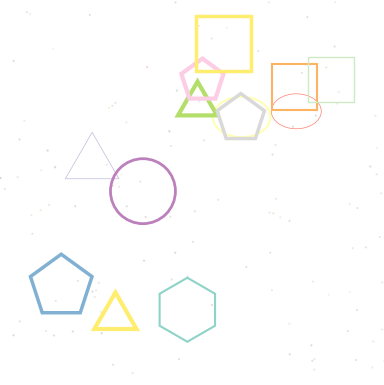[{"shape": "hexagon", "thickness": 1.5, "radius": 0.42, "center": [0.487, 0.195]}, {"shape": "oval", "thickness": 1.5, "radius": 0.37, "center": [0.628, 0.696]}, {"shape": "triangle", "thickness": 0.5, "radius": 0.4, "center": [0.239, 0.576]}, {"shape": "oval", "thickness": 0.5, "radius": 0.32, "center": [0.77, 0.711]}, {"shape": "pentagon", "thickness": 2.5, "radius": 0.42, "center": [0.159, 0.256]}, {"shape": "square", "thickness": 1.5, "radius": 0.3, "center": [0.764, 0.774]}, {"shape": "triangle", "thickness": 3, "radius": 0.29, "center": [0.513, 0.729]}, {"shape": "pentagon", "thickness": 3, "radius": 0.29, "center": [0.526, 0.79]}, {"shape": "pentagon", "thickness": 2.5, "radius": 0.32, "center": [0.625, 0.692]}, {"shape": "circle", "thickness": 2, "radius": 0.42, "center": [0.371, 0.503]}, {"shape": "square", "thickness": 1, "radius": 0.29, "center": [0.86, 0.795]}, {"shape": "square", "thickness": 2.5, "radius": 0.36, "center": [0.58, 0.887]}, {"shape": "triangle", "thickness": 3, "radius": 0.32, "center": [0.3, 0.177]}]